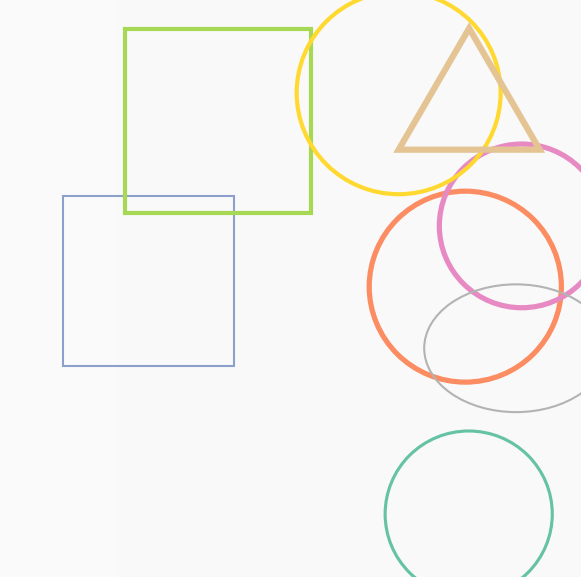[{"shape": "circle", "thickness": 1.5, "radius": 0.72, "center": [0.806, 0.109]}, {"shape": "circle", "thickness": 2.5, "radius": 0.83, "center": [0.801, 0.503]}, {"shape": "square", "thickness": 1, "radius": 0.73, "center": [0.256, 0.512]}, {"shape": "circle", "thickness": 2.5, "radius": 0.71, "center": [0.898, 0.608]}, {"shape": "square", "thickness": 2, "radius": 0.8, "center": [0.375, 0.79]}, {"shape": "circle", "thickness": 2, "radius": 0.88, "center": [0.686, 0.838]}, {"shape": "triangle", "thickness": 3, "radius": 0.7, "center": [0.807, 0.81]}, {"shape": "oval", "thickness": 1, "radius": 0.79, "center": [0.888, 0.396]}]